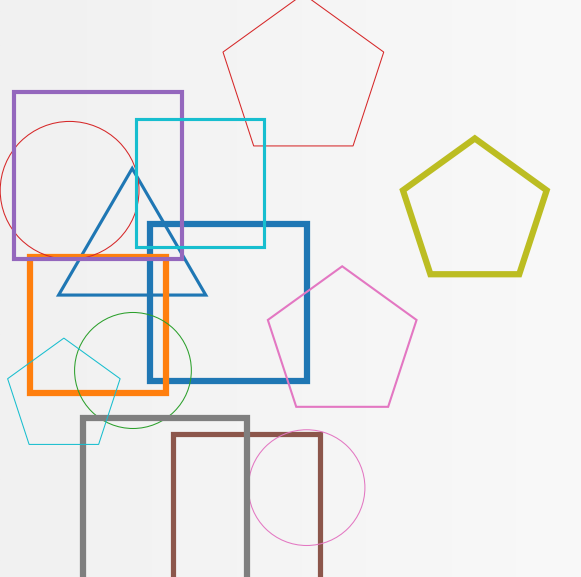[{"shape": "square", "thickness": 3, "radius": 0.68, "center": [0.393, 0.476]}, {"shape": "triangle", "thickness": 1.5, "radius": 0.73, "center": [0.227, 0.561]}, {"shape": "square", "thickness": 3, "radius": 0.59, "center": [0.169, 0.436]}, {"shape": "circle", "thickness": 0.5, "radius": 0.5, "center": [0.229, 0.358]}, {"shape": "pentagon", "thickness": 0.5, "radius": 0.73, "center": [0.522, 0.864]}, {"shape": "circle", "thickness": 0.5, "radius": 0.6, "center": [0.12, 0.669]}, {"shape": "square", "thickness": 2, "radius": 0.72, "center": [0.169, 0.695]}, {"shape": "square", "thickness": 2.5, "radius": 0.63, "center": [0.424, 0.121]}, {"shape": "circle", "thickness": 0.5, "radius": 0.5, "center": [0.528, 0.155]}, {"shape": "pentagon", "thickness": 1, "radius": 0.67, "center": [0.589, 0.403]}, {"shape": "square", "thickness": 3, "radius": 0.71, "center": [0.284, 0.134]}, {"shape": "pentagon", "thickness": 3, "radius": 0.65, "center": [0.817, 0.629]}, {"shape": "square", "thickness": 1.5, "radius": 0.55, "center": [0.344, 0.682]}, {"shape": "pentagon", "thickness": 0.5, "radius": 0.51, "center": [0.11, 0.312]}]